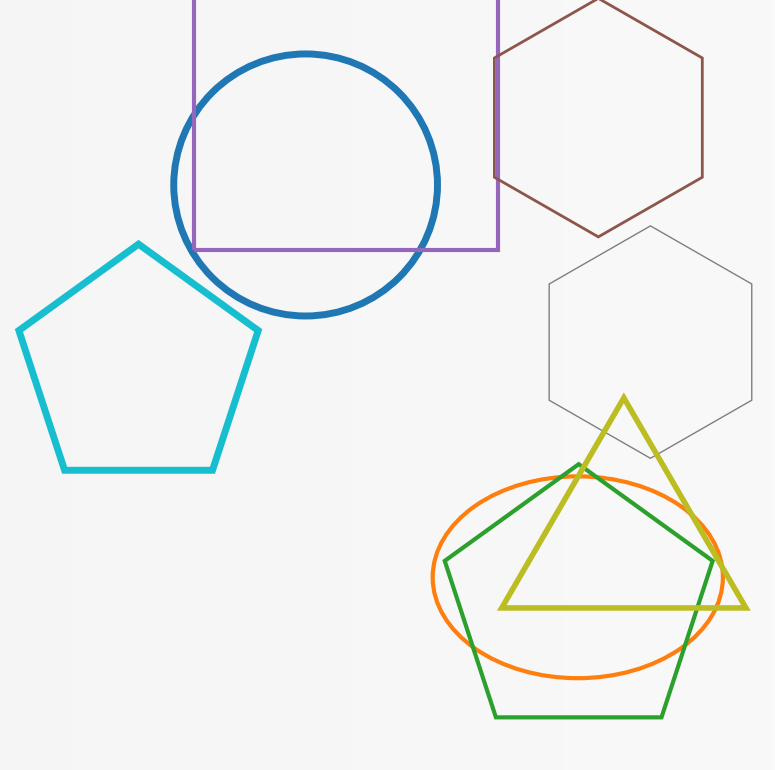[{"shape": "circle", "thickness": 2.5, "radius": 0.85, "center": [0.394, 0.76]}, {"shape": "oval", "thickness": 1.5, "radius": 0.94, "center": [0.746, 0.25]}, {"shape": "pentagon", "thickness": 1.5, "radius": 0.91, "center": [0.747, 0.215]}, {"shape": "square", "thickness": 1.5, "radius": 0.98, "center": [0.446, 0.872]}, {"shape": "hexagon", "thickness": 1, "radius": 0.77, "center": [0.772, 0.847]}, {"shape": "hexagon", "thickness": 0.5, "radius": 0.75, "center": [0.839, 0.556]}, {"shape": "triangle", "thickness": 2, "radius": 0.91, "center": [0.805, 0.301]}, {"shape": "pentagon", "thickness": 2.5, "radius": 0.81, "center": [0.179, 0.521]}]